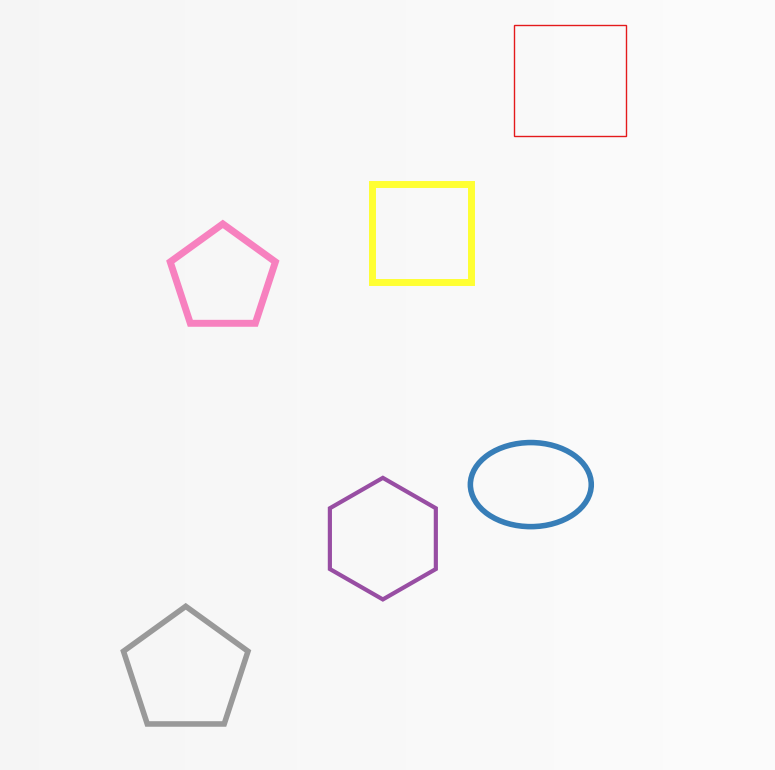[{"shape": "square", "thickness": 0.5, "radius": 0.36, "center": [0.736, 0.895]}, {"shape": "oval", "thickness": 2, "radius": 0.39, "center": [0.685, 0.371]}, {"shape": "hexagon", "thickness": 1.5, "radius": 0.39, "center": [0.494, 0.3]}, {"shape": "square", "thickness": 2.5, "radius": 0.32, "center": [0.544, 0.698]}, {"shape": "pentagon", "thickness": 2.5, "radius": 0.36, "center": [0.288, 0.638]}, {"shape": "pentagon", "thickness": 2, "radius": 0.42, "center": [0.24, 0.128]}]